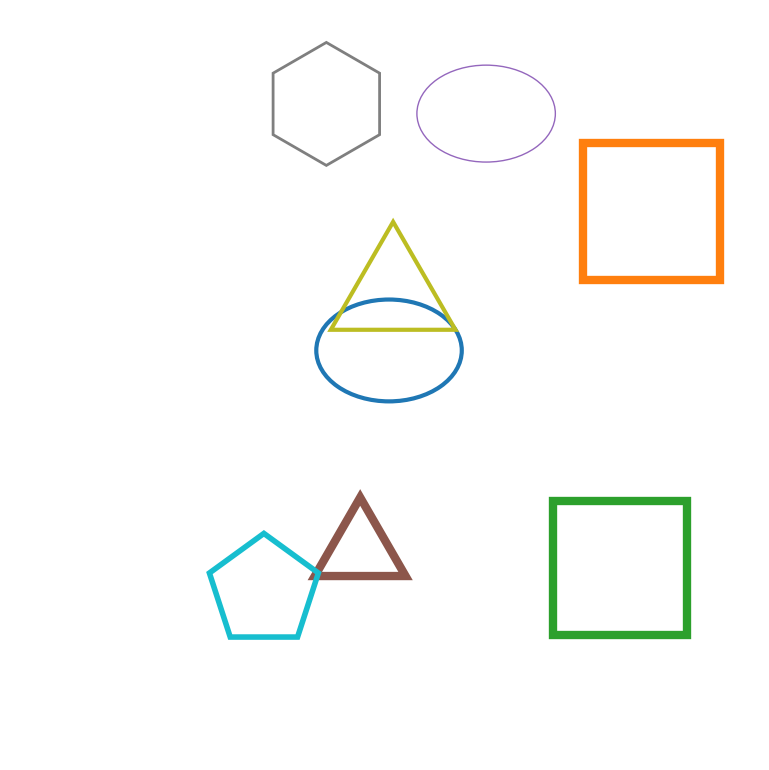[{"shape": "oval", "thickness": 1.5, "radius": 0.47, "center": [0.505, 0.545]}, {"shape": "square", "thickness": 3, "radius": 0.44, "center": [0.846, 0.725]}, {"shape": "square", "thickness": 3, "radius": 0.44, "center": [0.805, 0.263]}, {"shape": "oval", "thickness": 0.5, "radius": 0.45, "center": [0.631, 0.852]}, {"shape": "triangle", "thickness": 3, "radius": 0.34, "center": [0.468, 0.286]}, {"shape": "hexagon", "thickness": 1, "radius": 0.4, "center": [0.424, 0.865]}, {"shape": "triangle", "thickness": 1.5, "radius": 0.47, "center": [0.511, 0.618]}, {"shape": "pentagon", "thickness": 2, "radius": 0.37, "center": [0.343, 0.233]}]